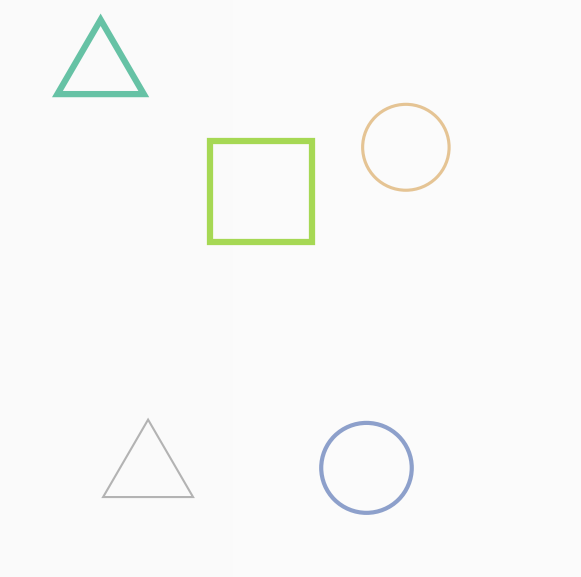[{"shape": "triangle", "thickness": 3, "radius": 0.43, "center": [0.173, 0.879]}, {"shape": "circle", "thickness": 2, "radius": 0.39, "center": [0.631, 0.189]}, {"shape": "square", "thickness": 3, "radius": 0.44, "center": [0.448, 0.667]}, {"shape": "circle", "thickness": 1.5, "radius": 0.37, "center": [0.698, 0.744]}, {"shape": "triangle", "thickness": 1, "radius": 0.45, "center": [0.255, 0.183]}]